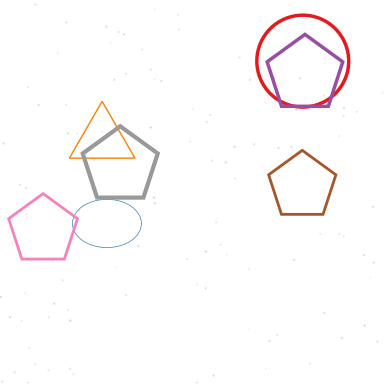[{"shape": "circle", "thickness": 2.5, "radius": 0.6, "center": [0.786, 0.841]}, {"shape": "oval", "thickness": 0.5, "radius": 0.45, "center": [0.278, 0.42]}, {"shape": "pentagon", "thickness": 2.5, "radius": 0.52, "center": [0.792, 0.807]}, {"shape": "triangle", "thickness": 1, "radius": 0.49, "center": [0.265, 0.638]}, {"shape": "pentagon", "thickness": 2, "radius": 0.46, "center": [0.785, 0.518]}, {"shape": "pentagon", "thickness": 2, "radius": 0.47, "center": [0.112, 0.403]}, {"shape": "pentagon", "thickness": 3, "radius": 0.51, "center": [0.312, 0.57]}]